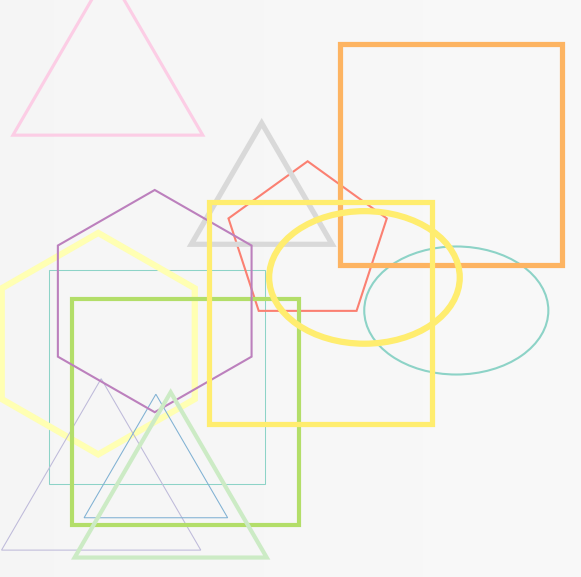[{"shape": "square", "thickness": 0.5, "radius": 0.93, "center": [0.27, 0.347]}, {"shape": "oval", "thickness": 1, "radius": 0.79, "center": [0.785, 0.461]}, {"shape": "hexagon", "thickness": 3, "radius": 0.96, "center": [0.169, 0.404]}, {"shape": "triangle", "thickness": 0.5, "radius": 0.99, "center": [0.174, 0.146]}, {"shape": "pentagon", "thickness": 1, "radius": 0.72, "center": [0.529, 0.577]}, {"shape": "triangle", "thickness": 0.5, "radius": 0.71, "center": [0.268, 0.174]}, {"shape": "square", "thickness": 2.5, "radius": 0.96, "center": [0.776, 0.732]}, {"shape": "square", "thickness": 2, "radius": 0.98, "center": [0.319, 0.286]}, {"shape": "triangle", "thickness": 1.5, "radius": 0.94, "center": [0.186, 0.859]}, {"shape": "triangle", "thickness": 2.5, "radius": 0.7, "center": [0.45, 0.646]}, {"shape": "hexagon", "thickness": 1, "radius": 0.96, "center": [0.266, 0.478]}, {"shape": "triangle", "thickness": 2, "radius": 0.95, "center": [0.294, 0.129]}, {"shape": "square", "thickness": 2.5, "radius": 0.96, "center": [0.551, 0.458]}, {"shape": "oval", "thickness": 3, "radius": 0.82, "center": [0.627, 0.519]}]